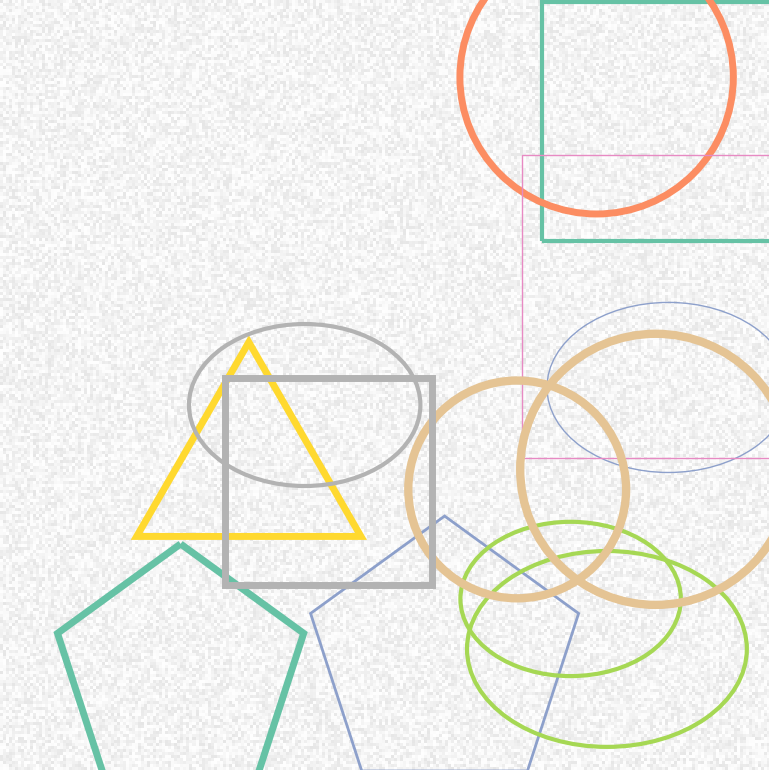[{"shape": "pentagon", "thickness": 2.5, "radius": 0.84, "center": [0.235, 0.126]}, {"shape": "square", "thickness": 1.5, "radius": 0.78, "center": [0.859, 0.842]}, {"shape": "circle", "thickness": 2.5, "radius": 0.89, "center": [0.775, 0.9]}, {"shape": "pentagon", "thickness": 1, "radius": 0.92, "center": [0.577, 0.147]}, {"shape": "oval", "thickness": 0.5, "radius": 0.79, "center": [0.868, 0.497]}, {"shape": "square", "thickness": 0.5, "radius": 0.98, "center": [0.875, 0.602]}, {"shape": "oval", "thickness": 1.5, "radius": 0.91, "center": [0.788, 0.157]}, {"shape": "oval", "thickness": 1.5, "radius": 0.72, "center": [0.741, 0.222]}, {"shape": "triangle", "thickness": 2.5, "radius": 0.84, "center": [0.323, 0.387]}, {"shape": "circle", "thickness": 3, "radius": 0.71, "center": [0.672, 0.364]}, {"shape": "circle", "thickness": 3, "radius": 0.88, "center": [0.852, 0.39]}, {"shape": "square", "thickness": 2.5, "radius": 0.67, "center": [0.427, 0.374]}, {"shape": "oval", "thickness": 1.5, "radius": 0.75, "center": [0.396, 0.474]}]